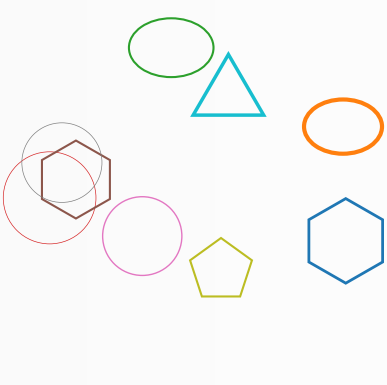[{"shape": "hexagon", "thickness": 2, "radius": 0.55, "center": [0.892, 0.374]}, {"shape": "oval", "thickness": 3, "radius": 0.5, "center": [0.885, 0.671]}, {"shape": "oval", "thickness": 1.5, "radius": 0.55, "center": [0.442, 0.876]}, {"shape": "circle", "thickness": 0.5, "radius": 0.6, "center": [0.128, 0.486]}, {"shape": "hexagon", "thickness": 1.5, "radius": 0.51, "center": [0.196, 0.534]}, {"shape": "circle", "thickness": 1, "radius": 0.51, "center": [0.367, 0.387]}, {"shape": "circle", "thickness": 0.5, "radius": 0.52, "center": [0.16, 0.578]}, {"shape": "pentagon", "thickness": 1.5, "radius": 0.42, "center": [0.57, 0.298]}, {"shape": "triangle", "thickness": 2.5, "radius": 0.53, "center": [0.589, 0.754]}]